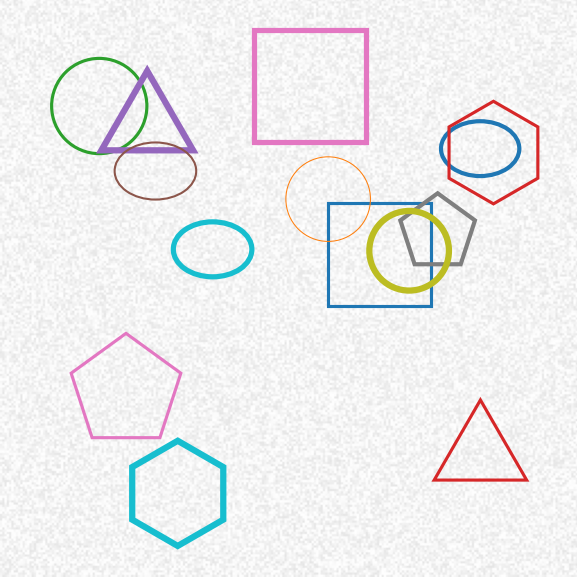[{"shape": "square", "thickness": 1.5, "radius": 0.45, "center": [0.658, 0.559]}, {"shape": "oval", "thickness": 2, "radius": 0.34, "center": [0.831, 0.742]}, {"shape": "circle", "thickness": 0.5, "radius": 0.37, "center": [0.568, 0.654]}, {"shape": "circle", "thickness": 1.5, "radius": 0.41, "center": [0.172, 0.816]}, {"shape": "triangle", "thickness": 1.5, "radius": 0.46, "center": [0.832, 0.214]}, {"shape": "hexagon", "thickness": 1.5, "radius": 0.44, "center": [0.854, 0.735]}, {"shape": "triangle", "thickness": 3, "radius": 0.46, "center": [0.255, 0.785]}, {"shape": "oval", "thickness": 1, "radius": 0.35, "center": [0.269, 0.703]}, {"shape": "pentagon", "thickness": 1.5, "radius": 0.5, "center": [0.218, 0.322]}, {"shape": "square", "thickness": 2.5, "radius": 0.48, "center": [0.537, 0.849]}, {"shape": "pentagon", "thickness": 2, "radius": 0.34, "center": [0.758, 0.597]}, {"shape": "circle", "thickness": 3, "radius": 0.34, "center": [0.708, 0.565]}, {"shape": "oval", "thickness": 2.5, "radius": 0.34, "center": [0.368, 0.567]}, {"shape": "hexagon", "thickness": 3, "radius": 0.46, "center": [0.308, 0.145]}]